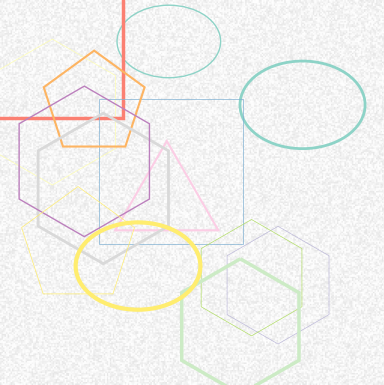[{"shape": "oval", "thickness": 2, "radius": 0.81, "center": [0.786, 0.728]}, {"shape": "oval", "thickness": 1, "radius": 0.67, "center": [0.439, 0.892]}, {"shape": "hexagon", "thickness": 0.5, "radius": 0.95, "center": [0.136, 0.709]}, {"shape": "hexagon", "thickness": 0.5, "radius": 0.76, "center": [0.722, 0.259]}, {"shape": "square", "thickness": 2.5, "radius": 0.85, "center": [0.149, 0.864]}, {"shape": "square", "thickness": 0.5, "radius": 0.94, "center": [0.444, 0.555]}, {"shape": "pentagon", "thickness": 1.5, "radius": 0.69, "center": [0.245, 0.731]}, {"shape": "hexagon", "thickness": 0.5, "radius": 0.76, "center": [0.653, 0.279]}, {"shape": "triangle", "thickness": 1.5, "radius": 0.77, "center": [0.433, 0.479]}, {"shape": "hexagon", "thickness": 2, "radius": 0.98, "center": [0.268, 0.511]}, {"shape": "hexagon", "thickness": 1, "radius": 0.98, "center": [0.219, 0.581]}, {"shape": "hexagon", "thickness": 2.5, "radius": 0.88, "center": [0.624, 0.152]}, {"shape": "oval", "thickness": 3, "radius": 0.81, "center": [0.358, 0.309]}, {"shape": "pentagon", "thickness": 0.5, "radius": 0.77, "center": [0.203, 0.361]}]